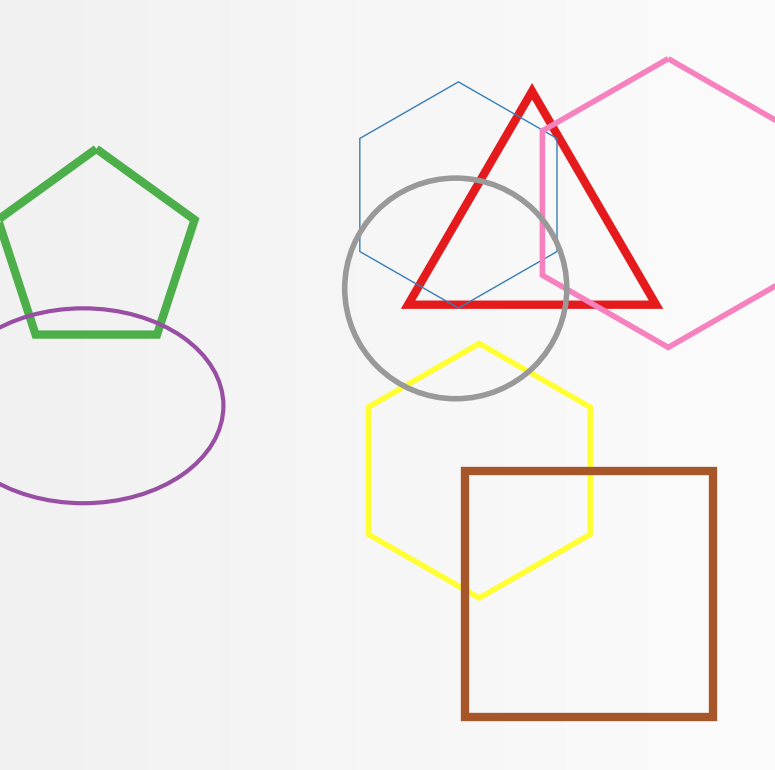[{"shape": "triangle", "thickness": 3, "radius": 0.92, "center": [0.687, 0.697]}, {"shape": "hexagon", "thickness": 0.5, "radius": 0.73, "center": [0.591, 0.747]}, {"shape": "pentagon", "thickness": 3, "radius": 0.67, "center": [0.124, 0.673]}, {"shape": "oval", "thickness": 1.5, "radius": 0.9, "center": [0.107, 0.473]}, {"shape": "hexagon", "thickness": 2, "radius": 0.83, "center": [0.618, 0.389]}, {"shape": "square", "thickness": 3, "radius": 0.8, "center": [0.76, 0.229]}, {"shape": "hexagon", "thickness": 2, "radius": 0.94, "center": [0.862, 0.736]}, {"shape": "circle", "thickness": 2, "radius": 0.72, "center": [0.588, 0.625]}]